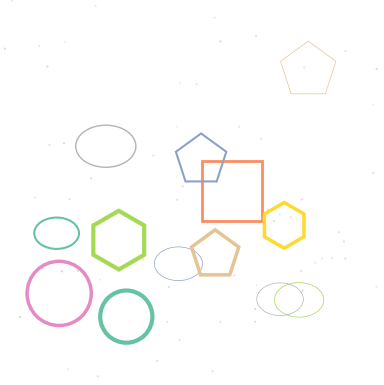[{"shape": "oval", "thickness": 1.5, "radius": 0.29, "center": [0.147, 0.394]}, {"shape": "circle", "thickness": 3, "radius": 0.34, "center": [0.328, 0.178]}, {"shape": "square", "thickness": 2, "radius": 0.39, "center": [0.602, 0.504]}, {"shape": "oval", "thickness": 0.5, "radius": 0.31, "center": [0.463, 0.315]}, {"shape": "pentagon", "thickness": 1.5, "radius": 0.34, "center": [0.522, 0.584]}, {"shape": "circle", "thickness": 2.5, "radius": 0.42, "center": [0.154, 0.238]}, {"shape": "oval", "thickness": 0.5, "radius": 0.32, "center": [0.777, 0.221]}, {"shape": "hexagon", "thickness": 3, "radius": 0.38, "center": [0.309, 0.376]}, {"shape": "hexagon", "thickness": 2.5, "radius": 0.3, "center": [0.738, 0.415]}, {"shape": "pentagon", "thickness": 2.5, "radius": 0.32, "center": [0.559, 0.338]}, {"shape": "pentagon", "thickness": 0.5, "radius": 0.38, "center": [0.801, 0.817]}, {"shape": "oval", "thickness": 0.5, "radius": 0.3, "center": [0.727, 0.223]}, {"shape": "oval", "thickness": 1, "radius": 0.39, "center": [0.275, 0.62]}]